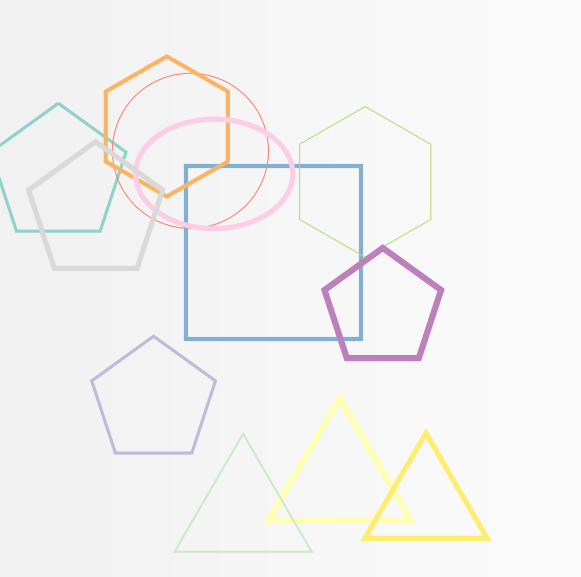[{"shape": "pentagon", "thickness": 1.5, "radius": 0.61, "center": [0.1, 0.698]}, {"shape": "triangle", "thickness": 3, "radius": 0.71, "center": [0.585, 0.169]}, {"shape": "pentagon", "thickness": 1.5, "radius": 0.56, "center": [0.264, 0.305]}, {"shape": "circle", "thickness": 0.5, "radius": 0.67, "center": [0.328, 0.738]}, {"shape": "square", "thickness": 2, "radius": 0.75, "center": [0.471, 0.562]}, {"shape": "hexagon", "thickness": 2, "radius": 0.61, "center": [0.287, 0.78]}, {"shape": "hexagon", "thickness": 0.5, "radius": 0.65, "center": [0.628, 0.684]}, {"shape": "oval", "thickness": 2.5, "radius": 0.68, "center": [0.368, 0.698]}, {"shape": "pentagon", "thickness": 2.5, "radius": 0.61, "center": [0.165, 0.633]}, {"shape": "pentagon", "thickness": 3, "radius": 0.53, "center": [0.659, 0.464]}, {"shape": "triangle", "thickness": 1, "radius": 0.68, "center": [0.418, 0.112]}, {"shape": "triangle", "thickness": 2.5, "radius": 0.61, "center": [0.733, 0.128]}]